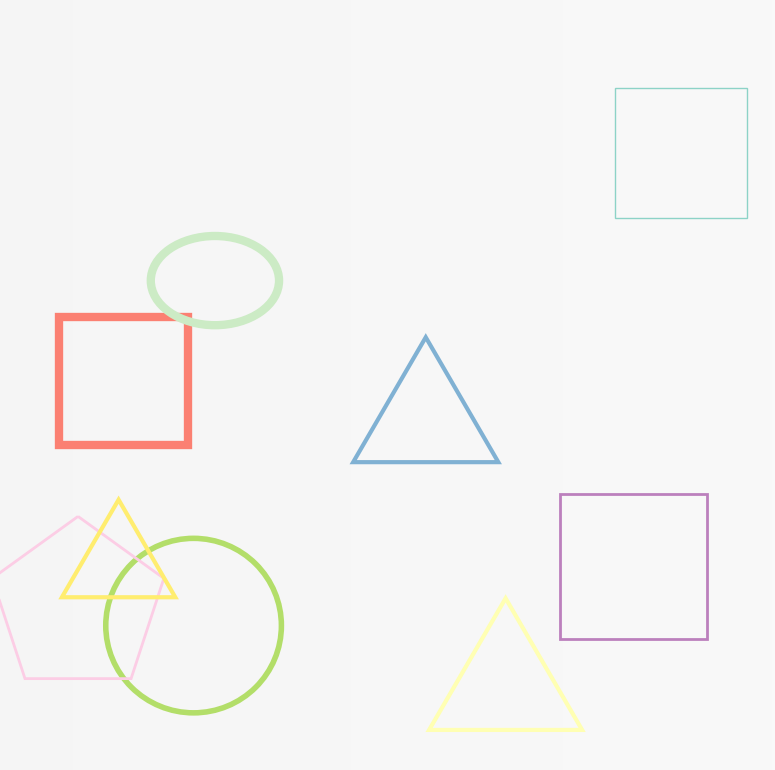[{"shape": "square", "thickness": 0.5, "radius": 0.42, "center": [0.879, 0.801]}, {"shape": "triangle", "thickness": 1.5, "radius": 0.57, "center": [0.652, 0.109]}, {"shape": "square", "thickness": 3, "radius": 0.42, "center": [0.159, 0.506]}, {"shape": "triangle", "thickness": 1.5, "radius": 0.54, "center": [0.549, 0.454]}, {"shape": "circle", "thickness": 2, "radius": 0.57, "center": [0.25, 0.188]}, {"shape": "pentagon", "thickness": 1, "radius": 0.58, "center": [0.101, 0.213]}, {"shape": "square", "thickness": 1, "radius": 0.47, "center": [0.817, 0.264]}, {"shape": "oval", "thickness": 3, "radius": 0.41, "center": [0.277, 0.636]}, {"shape": "triangle", "thickness": 1.5, "radius": 0.42, "center": [0.153, 0.267]}]